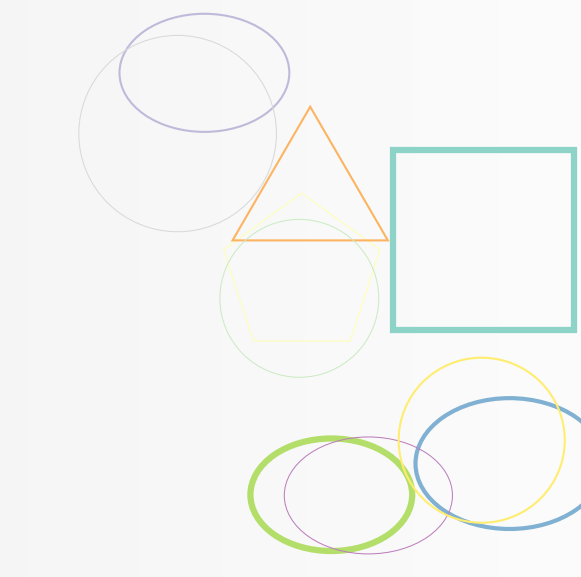[{"shape": "square", "thickness": 3, "radius": 0.78, "center": [0.832, 0.583]}, {"shape": "pentagon", "thickness": 0.5, "radius": 0.71, "center": [0.519, 0.523]}, {"shape": "oval", "thickness": 1, "radius": 0.73, "center": [0.352, 0.873]}, {"shape": "oval", "thickness": 2, "radius": 0.81, "center": [0.877, 0.196]}, {"shape": "triangle", "thickness": 1, "radius": 0.77, "center": [0.534, 0.66]}, {"shape": "oval", "thickness": 3, "radius": 0.7, "center": [0.57, 0.142]}, {"shape": "circle", "thickness": 0.5, "radius": 0.85, "center": [0.306, 0.768]}, {"shape": "oval", "thickness": 0.5, "radius": 0.72, "center": [0.634, 0.141]}, {"shape": "circle", "thickness": 0.5, "radius": 0.68, "center": [0.515, 0.483]}, {"shape": "circle", "thickness": 1, "radius": 0.71, "center": [0.829, 0.237]}]